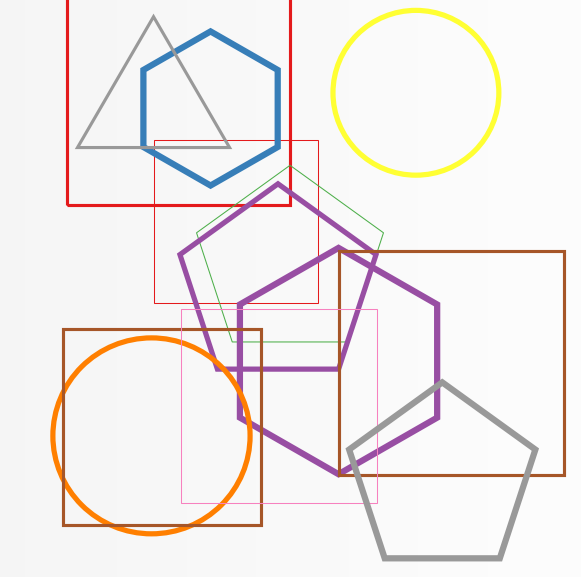[{"shape": "square", "thickness": 1.5, "radius": 0.96, "center": [0.308, 0.836]}, {"shape": "square", "thickness": 0.5, "radius": 0.7, "center": [0.406, 0.616]}, {"shape": "hexagon", "thickness": 3, "radius": 0.67, "center": [0.362, 0.811]}, {"shape": "pentagon", "thickness": 0.5, "radius": 0.85, "center": [0.499, 0.544]}, {"shape": "hexagon", "thickness": 3, "radius": 0.98, "center": [0.582, 0.374]}, {"shape": "pentagon", "thickness": 2.5, "radius": 0.89, "center": [0.478, 0.503]}, {"shape": "circle", "thickness": 2.5, "radius": 0.85, "center": [0.261, 0.244]}, {"shape": "circle", "thickness": 2.5, "radius": 0.71, "center": [0.716, 0.838]}, {"shape": "square", "thickness": 1.5, "radius": 0.85, "center": [0.279, 0.26]}, {"shape": "square", "thickness": 1.5, "radius": 0.97, "center": [0.777, 0.371]}, {"shape": "square", "thickness": 0.5, "radius": 0.84, "center": [0.48, 0.296]}, {"shape": "triangle", "thickness": 1.5, "radius": 0.76, "center": [0.264, 0.819]}, {"shape": "pentagon", "thickness": 3, "radius": 0.84, "center": [0.761, 0.169]}]